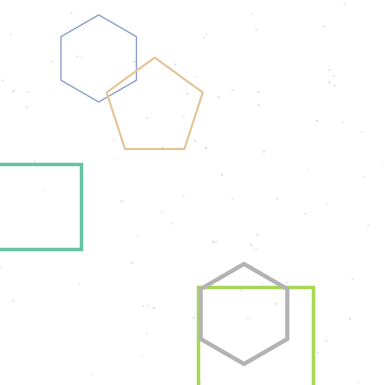[{"shape": "square", "thickness": 2.5, "radius": 0.55, "center": [0.101, 0.463]}, {"shape": "hexagon", "thickness": 1, "radius": 0.57, "center": [0.256, 0.848]}, {"shape": "square", "thickness": 2.5, "radius": 0.74, "center": [0.663, 0.105]}, {"shape": "pentagon", "thickness": 1.5, "radius": 0.66, "center": [0.402, 0.719]}, {"shape": "hexagon", "thickness": 3, "radius": 0.65, "center": [0.634, 0.184]}]